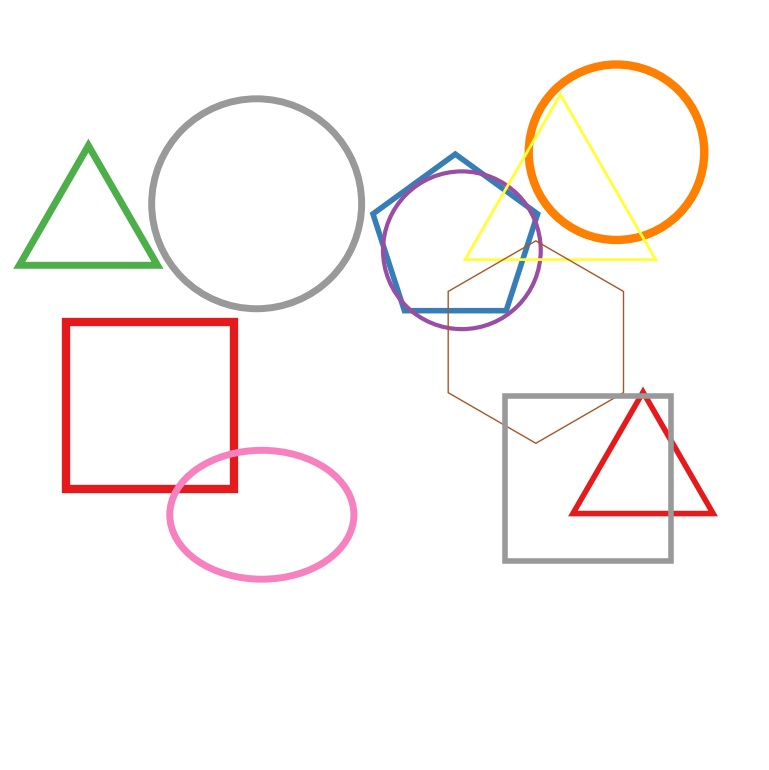[{"shape": "triangle", "thickness": 2, "radius": 0.53, "center": [0.835, 0.386]}, {"shape": "square", "thickness": 3, "radius": 0.54, "center": [0.195, 0.473]}, {"shape": "pentagon", "thickness": 2, "radius": 0.56, "center": [0.591, 0.687]}, {"shape": "triangle", "thickness": 2.5, "radius": 0.52, "center": [0.115, 0.707]}, {"shape": "circle", "thickness": 1.5, "radius": 0.51, "center": [0.6, 0.675]}, {"shape": "circle", "thickness": 3, "radius": 0.57, "center": [0.801, 0.802]}, {"shape": "triangle", "thickness": 1, "radius": 0.71, "center": [0.728, 0.734]}, {"shape": "hexagon", "thickness": 0.5, "radius": 0.66, "center": [0.696, 0.556]}, {"shape": "oval", "thickness": 2.5, "radius": 0.6, "center": [0.34, 0.331]}, {"shape": "square", "thickness": 2, "radius": 0.54, "center": [0.764, 0.379]}, {"shape": "circle", "thickness": 2.5, "radius": 0.68, "center": [0.333, 0.735]}]